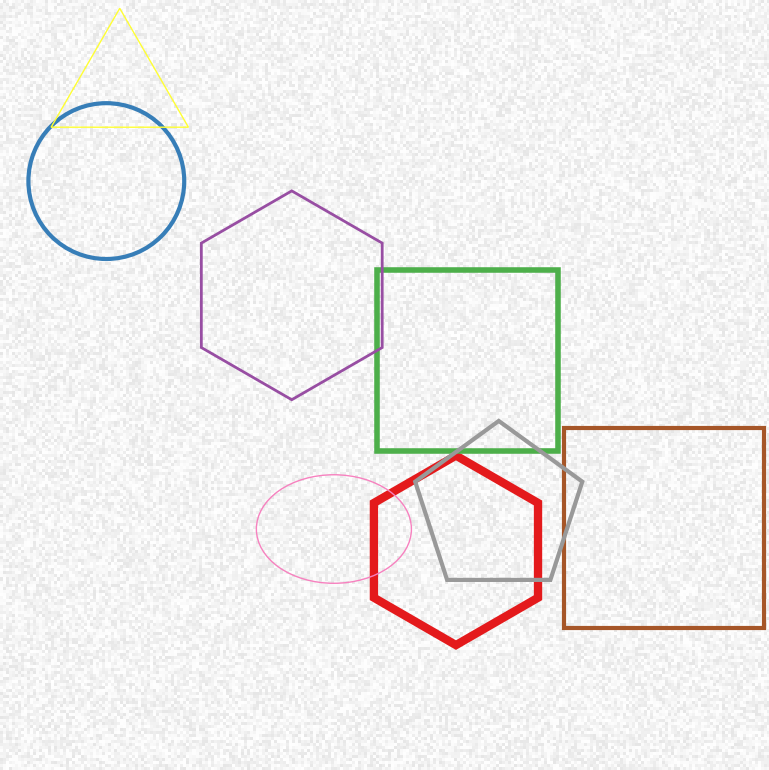[{"shape": "hexagon", "thickness": 3, "radius": 0.62, "center": [0.592, 0.285]}, {"shape": "circle", "thickness": 1.5, "radius": 0.51, "center": [0.138, 0.765]}, {"shape": "square", "thickness": 2, "radius": 0.59, "center": [0.608, 0.532]}, {"shape": "hexagon", "thickness": 1, "radius": 0.68, "center": [0.379, 0.616]}, {"shape": "triangle", "thickness": 0.5, "radius": 0.51, "center": [0.156, 0.886]}, {"shape": "square", "thickness": 1.5, "radius": 0.65, "center": [0.862, 0.314]}, {"shape": "oval", "thickness": 0.5, "radius": 0.5, "center": [0.434, 0.313]}, {"shape": "pentagon", "thickness": 1.5, "radius": 0.57, "center": [0.648, 0.339]}]